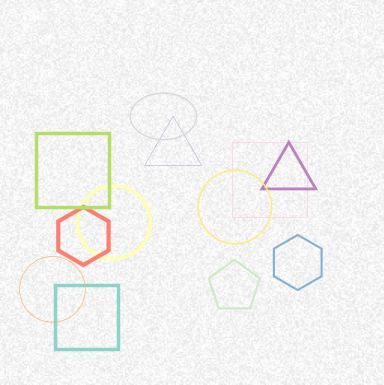[{"shape": "square", "thickness": 2.5, "radius": 0.41, "center": [0.225, 0.177]}, {"shape": "circle", "thickness": 2.5, "radius": 0.48, "center": [0.296, 0.423]}, {"shape": "triangle", "thickness": 0.5, "radius": 0.43, "center": [0.45, 0.613]}, {"shape": "hexagon", "thickness": 3, "radius": 0.38, "center": [0.217, 0.387]}, {"shape": "hexagon", "thickness": 1.5, "radius": 0.36, "center": [0.773, 0.318]}, {"shape": "circle", "thickness": 0.5, "radius": 0.43, "center": [0.136, 0.248]}, {"shape": "square", "thickness": 2.5, "radius": 0.47, "center": [0.189, 0.558]}, {"shape": "square", "thickness": 0.5, "radius": 0.49, "center": [0.7, 0.533]}, {"shape": "oval", "thickness": 1, "radius": 0.43, "center": [0.424, 0.698]}, {"shape": "triangle", "thickness": 2, "radius": 0.4, "center": [0.75, 0.55]}, {"shape": "pentagon", "thickness": 1.5, "radius": 0.35, "center": [0.609, 0.255]}, {"shape": "circle", "thickness": 1, "radius": 0.48, "center": [0.61, 0.462]}]